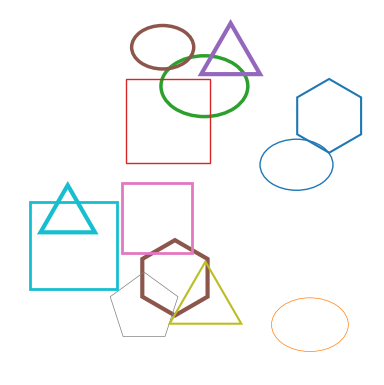[{"shape": "hexagon", "thickness": 1.5, "radius": 0.48, "center": [0.855, 0.699]}, {"shape": "oval", "thickness": 1, "radius": 0.47, "center": [0.77, 0.572]}, {"shape": "oval", "thickness": 0.5, "radius": 0.5, "center": [0.805, 0.157]}, {"shape": "oval", "thickness": 2.5, "radius": 0.56, "center": [0.531, 0.776]}, {"shape": "square", "thickness": 1, "radius": 0.55, "center": [0.437, 0.685]}, {"shape": "triangle", "thickness": 3, "radius": 0.44, "center": [0.599, 0.852]}, {"shape": "oval", "thickness": 2.5, "radius": 0.4, "center": [0.423, 0.877]}, {"shape": "hexagon", "thickness": 3, "radius": 0.49, "center": [0.454, 0.278]}, {"shape": "square", "thickness": 2, "radius": 0.45, "center": [0.407, 0.435]}, {"shape": "pentagon", "thickness": 0.5, "radius": 0.46, "center": [0.374, 0.201]}, {"shape": "triangle", "thickness": 1.5, "radius": 0.54, "center": [0.534, 0.213]}, {"shape": "triangle", "thickness": 3, "radius": 0.41, "center": [0.176, 0.437]}, {"shape": "square", "thickness": 2, "radius": 0.56, "center": [0.19, 0.362]}]